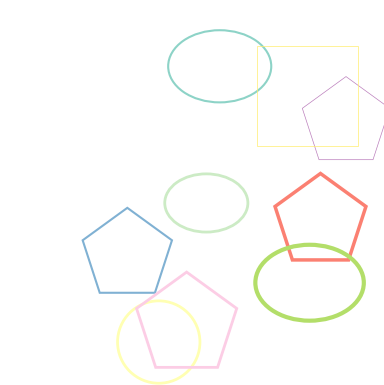[{"shape": "oval", "thickness": 1.5, "radius": 0.67, "center": [0.571, 0.828]}, {"shape": "circle", "thickness": 2, "radius": 0.53, "center": [0.412, 0.112]}, {"shape": "pentagon", "thickness": 2.5, "radius": 0.62, "center": [0.832, 0.425]}, {"shape": "pentagon", "thickness": 1.5, "radius": 0.61, "center": [0.331, 0.338]}, {"shape": "oval", "thickness": 3, "radius": 0.7, "center": [0.804, 0.266]}, {"shape": "pentagon", "thickness": 2, "radius": 0.68, "center": [0.485, 0.157]}, {"shape": "pentagon", "thickness": 0.5, "radius": 0.6, "center": [0.899, 0.682]}, {"shape": "oval", "thickness": 2, "radius": 0.54, "center": [0.536, 0.473]}, {"shape": "square", "thickness": 0.5, "radius": 0.65, "center": [0.798, 0.75]}]